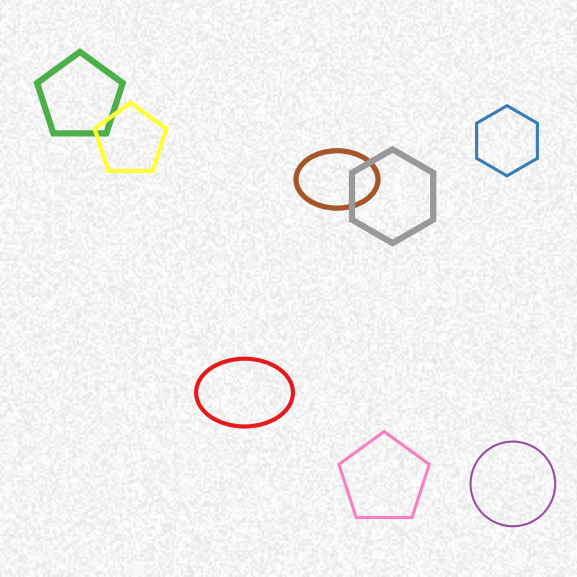[{"shape": "oval", "thickness": 2, "radius": 0.42, "center": [0.423, 0.319]}, {"shape": "hexagon", "thickness": 1.5, "radius": 0.3, "center": [0.878, 0.755]}, {"shape": "pentagon", "thickness": 3, "radius": 0.39, "center": [0.138, 0.831]}, {"shape": "circle", "thickness": 1, "radius": 0.37, "center": [0.888, 0.161]}, {"shape": "pentagon", "thickness": 2, "radius": 0.33, "center": [0.226, 0.756]}, {"shape": "oval", "thickness": 2.5, "radius": 0.35, "center": [0.584, 0.688]}, {"shape": "pentagon", "thickness": 1.5, "radius": 0.41, "center": [0.665, 0.17]}, {"shape": "hexagon", "thickness": 3, "radius": 0.41, "center": [0.68, 0.659]}]